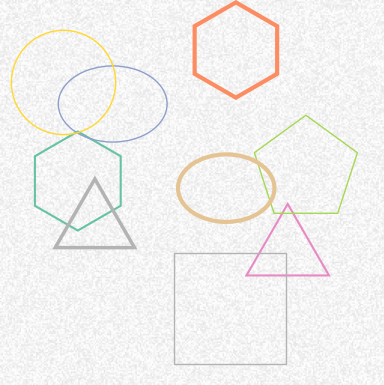[{"shape": "hexagon", "thickness": 1.5, "radius": 0.64, "center": [0.202, 0.53]}, {"shape": "hexagon", "thickness": 3, "radius": 0.62, "center": [0.613, 0.87]}, {"shape": "oval", "thickness": 1, "radius": 0.71, "center": [0.293, 0.73]}, {"shape": "triangle", "thickness": 1.5, "radius": 0.62, "center": [0.747, 0.346]}, {"shape": "pentagon", "thickness": 1, "radius": 0.7, "center": [0.794, 0.56]}, {"shape": "circle", "thickness": 1, "radius": 0.68, "center": [0.165, 0.786]}, {"shape": "oval", "thickness": 3, "radius": 0.63, "center": [0.588, 0.511]}, {"shape": "triangle", "thickness": 2.5, "radius": 0.59, "center": [0.246, 0.416]}, {"shape": "square", "thickness": 1, "radius": 0.72, "center": [0.598, 0.2]}]